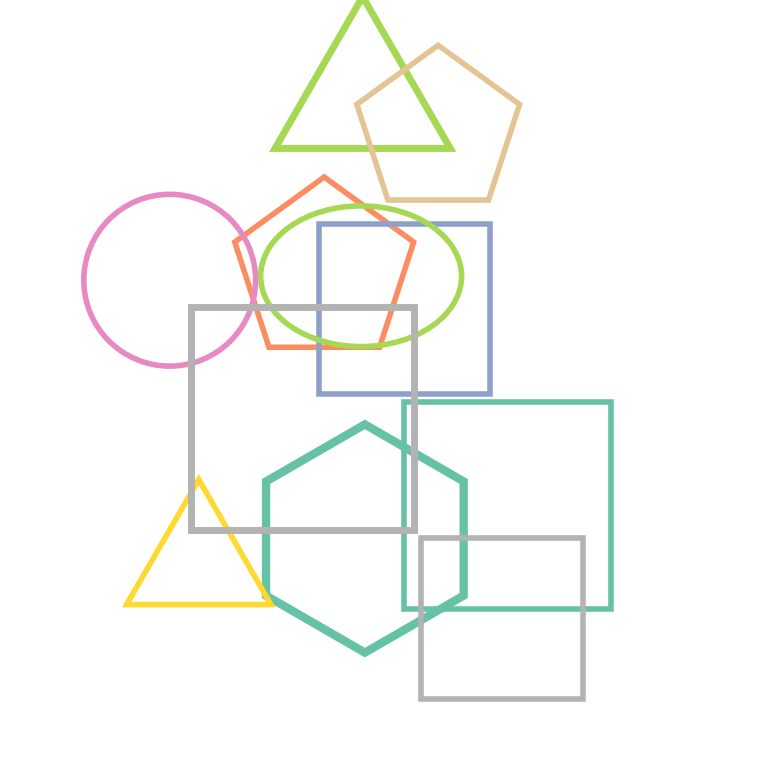[{"shape": "square", "thickness": 2, "radius": 0.67, "center": [0.659, 0.344]}, {"shape": "hexagon", "thickness": 3, "radius": 0.74, "center": [0.474, 0.301]}, {"shape": "pentagon", "thickness": 2, "radius": 0.61, "center": [0.421, 0.648]}, {"shape": "square", "thickness": 2, "radius": 0.55, "center": [0.526, 0.599]}, {"shape": "circle", "thickness": 2, "radius": 0.56, "center": [0.22, 0.636]}, {"shape": "triangle", "thickness": 2.5, "radius": 0.66, "center": [0.471, 0.873]}, {"shape": "oval", "thickness": 2, "radius": 0.65, "center": [0.469, 0.641]}, {"shape": "triangle", "thickness": 2, "radius": 0.54, "center": [0.258, 0.269]}, {"shape": "pentagon", "thickness": 2, "radius": 0.56, "center": [0.569, 0.83]}, {"shape": "square", "thickness": 2, "radius": 0.52, "center": [0.652, 0.197]}, {"shape": "square", "thickness": 2.5, "radius": 0.73, "center": [0.393, 0.456]}]